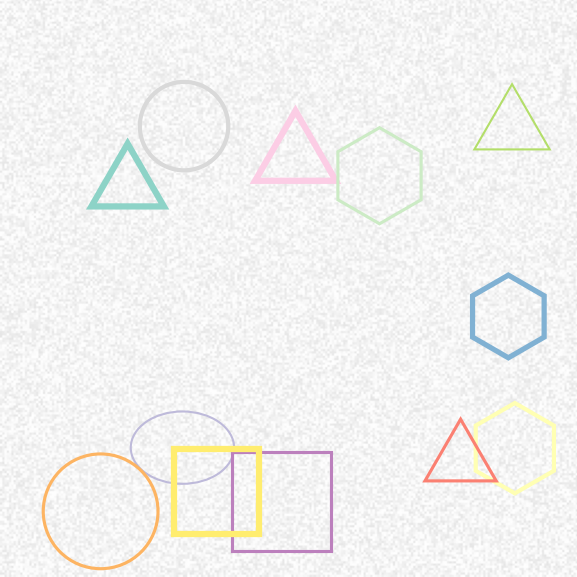[{"shape": "triangle", "thickness": 3, "radius": 0.36, "center": [0.221, 0.678]}, {"shape": "hexagon", "thickness": 2, "radius": 0.39, "center": [0.891, 0.223]}, {"shape": "oval", "thickness": 1, "radius": 0.45, "center": [0.316, 0.224]}, {"shape": "triangle", "thickness": 1.5, "radius": 0.36, "center": [0.798, 0.202]}, {"shape": "hexagon", "thickness": 2.5, "radius": 0.36, "center": [0.88, 0.451]}, {"shape": "circle", "thickness": 1.5, "radius": 0.5, "center": [0.174, 0.114]}, {"shape": "triangle", "thickness": 1, "radius": 0.38, "center": [0.887, 0.778]}, {"shape": "triangle", "thickness": 3, "radius": 0.4, "center": [0.512, 0.726]}, {"shape": "circle", "thickness": 2, "radius": 0.38, "center": [0.319, 0.781]}, {"shape": "square", "thickness": 1.5, "radius": 0.43, "center": [0.488, 0.13]}, {"shape": "hexagon", "thickness": 1.5, "radius": 0.42, "center": [0.657, 0.695]}, {"shape": "square", "thickness": 3, "radius": 0.37, "center": [0.375, 0.148]}]